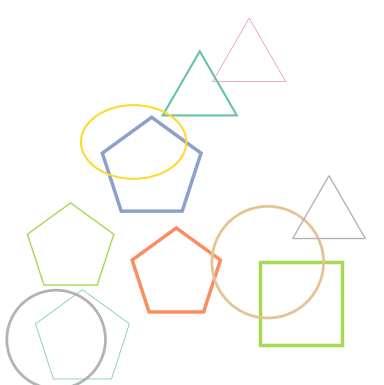[{"shape": "triangle", "thickness": 1.5, "radius": 0.56, "center": [0.519, 0.756]}, {"shape": "pentagon", "thickness": 0.5, "radius": 0.64, "center": [0.214, 0.119]}, {"shape": "pentagon", "thickness": 2.5, "radius": 0.6, "center": [0.458, 0.287]}, {"shape": "pentagon", "thickness": 2.5, "radius": 0.67, "center": [0.394, 0.561]}, {"shape": "triangle", "thickness": 0.5, "radius": 0.55, "center": [0.647, 0.843]}, {"shape": "square", "thickness": 2.5, "radius": 0.53, "center": [0.782, 0.211]}, {"shape": "pentagon", "thickness": 1, "radius": 0.59, "center": [0.183, 0.355]}, {"shape": "oval", "thickness": 1.5, "radius": 0.68, "center": [0.347, 0.631]}, {"shape": "circle", "thickness": 2, "radius": 0.72, "center": [0.695, 0.319]}, {"shape": "circle", "thickness": 2, "radius": 0.64, "center": [0.146, 0.118]}, {"shape": "triangle", "thickness": 1, "radius": 0.54, "center": [0.855, 0.435]}]